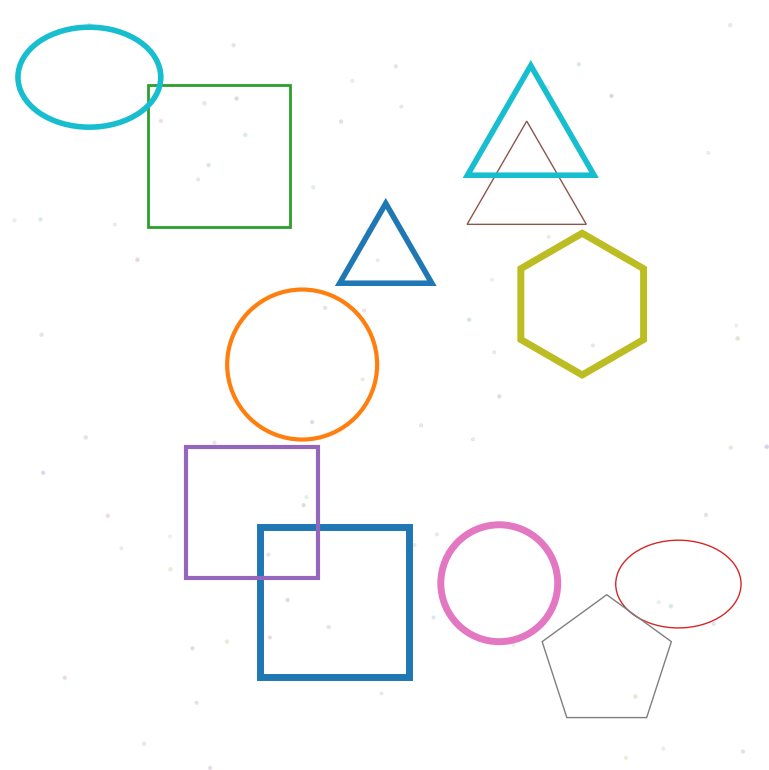[{"shape": "triangle", "thickness": 2, "radius": 0.35, "center": [0.501, 0.667]}, {"shape": "square", "thickness": 2.5, "radius": 0.49, "center": [0.434, 0.218]}, {"shape": "circle", "thickness": 1.5, "radius": 0.49, "center": [0.392, 0.527]}, {"shape": "square", "thickness": 1, "radius": 0.46, "center": [0.285, 0.798]}, {"shape": "oval", "thickness": 0.5, "radius": 0.41, "center": [0.881, 0.241]}, {"shape": "square", "thickness": 1.5, "radius": 0.43, "center": [0.327, 0.334]}, {"shape": "triangle", "thickness": 0.5, "radius": 0.45, "center": [0.684, 0.753]}, {"shape": "circle", "thickness": 2.5, "radius": 0.38, "center": [0.648, 0.243]}, {"shape": "pentagon", "thickness": 0.5, "radius": 0.44, "center": [0.788, 0.139]}, {"shape": "hexagon", "thickness": 2.5, "radius": 0.46, "center": [0.756, 0.605]}, {"shape": "oval", "thickness": 2, "radius": 0.46, "center": [0.116, 0.9]}, {"shape": "triangle", "thickness": 2, "radius": 0.47, "center": [0.689, 0.82]}]